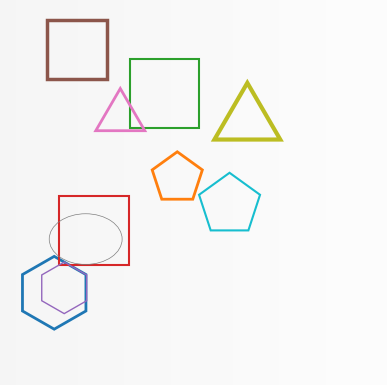[{"shape": "hexagon", "thickness": 2, "radius": 0.47, "center": [0.14, 0.24]}, {"shape": "pentagon", "thickness": 2, "radius": 0.34, "center": [0.457, 0.538]}, {"shape": "square", "thickness": 1.5, "radius": 0.45, "center": [0.425, 0.758]}, {"shape": "square", "thickness": 1.5, "radius": 0.45, "center": [0.243, 0.402]}, {"shape": "hexagon", "thickness": 1, "radius": 0.33, "center": [0.166, 0.252]}, {"shape": "square", "thickness": 2.5, "radius": 0.39, "center": [0.198, 0.871]}, {"shape": "triangle", "thickness": 2, "radius": 0.37, "center": [0.31, 0.697]}, {"shape": "oval", "thickness": 0.5, "radius": 0.47, "center": [0.221, 0.379]}, {"shape": "triangle", "thickness": 3, "radius": 0.49, "center": [0.638, 0.687]}, {"shape": "pentagon", "thickness": 1.5, "radius": 0.41, "center": [0.592, 0.468]}]